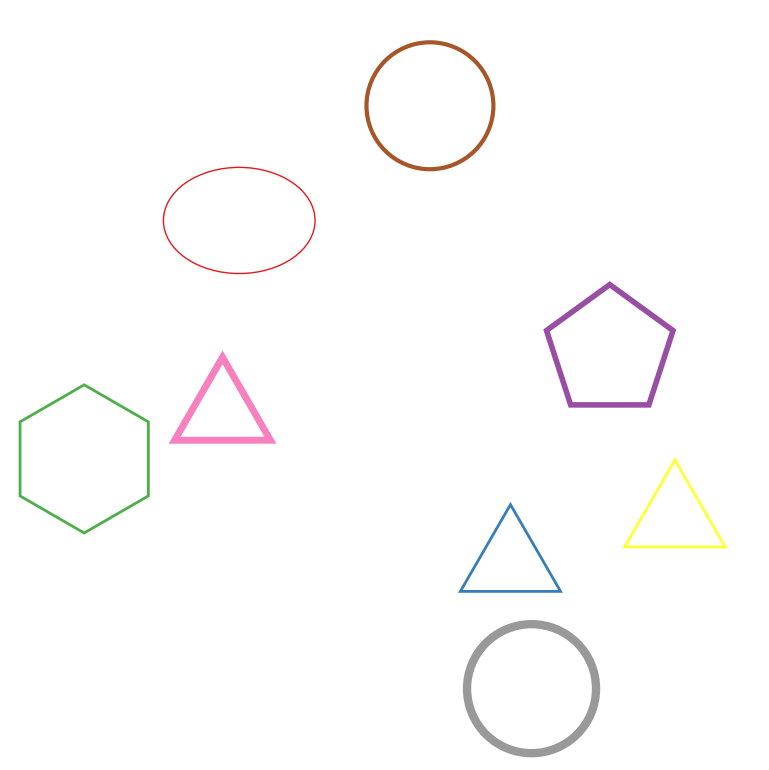[{"shape": "oval", "thickness": 0.5, "radius": 0.49, "center": [0.311, 0.714]}, {"shape": "triangle", "thickness": 1, "radius": 0.38, "center": [0.663, 0.27]}, {"shape": "hexagon", "thickness": 1, "radius": 0.48, "center": [0.109, 0.404]}, {"shape": "pentagon", "thickness": 2, "radius": 0.43, "center": [0.792, 0.544]}, {"shape": "triangle", "thickness": 1, "radius": 0.38, "center": [0.876, 0.327]}, {"shape": "circle", "thickness": 1.5, "radius": 0.41, "center": [0.558, 0.863]}, {"shape": "triangle", "thickness": 2.5, "radius": 0.36, "center": [0.289, 0.464]}, {"shape": "circle", "thickness": 3, "radius": 0.42, "center": [0.69, 0.106]}]